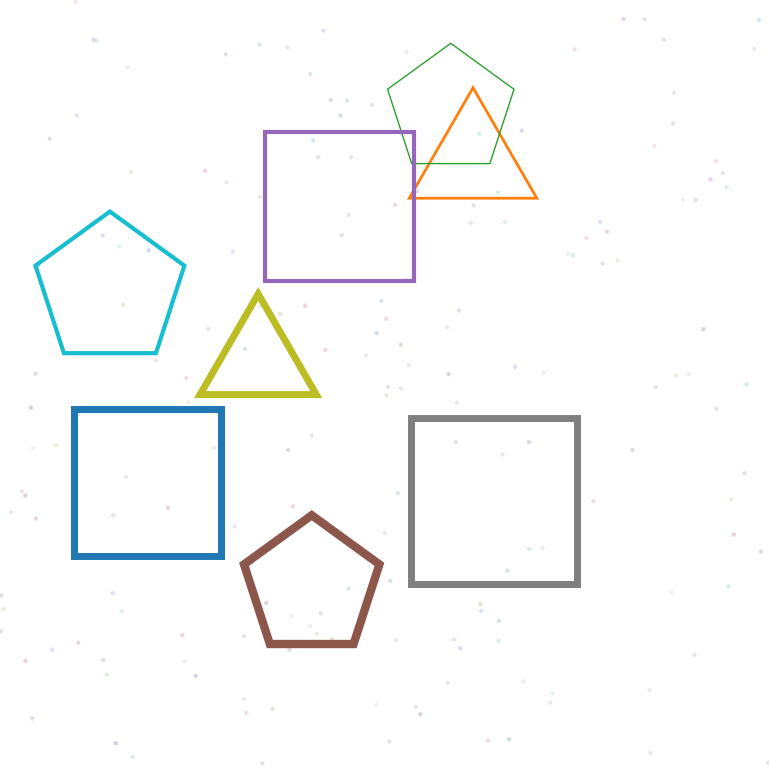[{"shape": "square", "thickness": 2.5, "radius": 0.48, "center": [0.192, 0.373]}, {"shape": "triangle", "thickness": 1, "radius": 0.48, "center": [0.614, 0.79]}, {"shape": "pentagon", "thickness": 0.5, "radius": 0.43, "center": [0.585, 0.857]}, {"shape": "square", "thickness": 1.5, "radius": 0.48, "center": [0.441, 0.732]}, {"shape": "pentagon", "thickness": 3, "radius": 0.46, "center": [0.405, 0.238]}, {"shape": "square", "thickness": 2.5, "radius": 0.54, "center": [0.642, 0.349]}, {"shape": "triangle", "thickness": 2.5, "radius": 0.44, "center": [0.335, 0.531]}, {"shape": "pentagon", "thickness": 1.5, "radius": 0.51, "center": [0.143, 0.624]}]